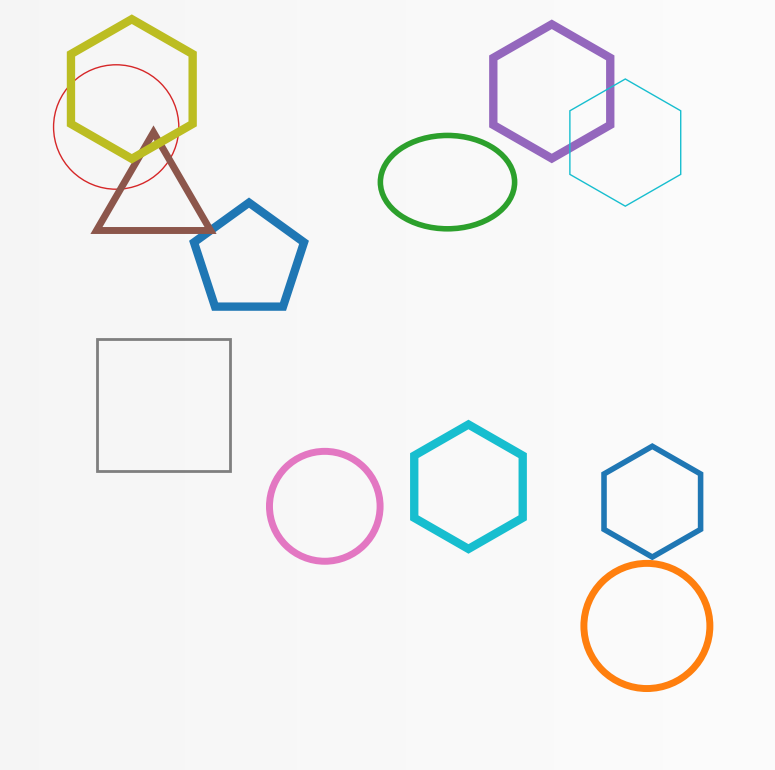[{"shape": "pentagon", "thickness": 3, "radius": 0.37, "center": [0.321, 0.662]}, {"shape": "hexagon", "thickness": 2, "radius": 0.36, "center": [0.842, 0.348]}, {"shape": "circle", "thickness": 2.5, "radius": 0.41, "center": [0.835, 0.187]}, {"shape": "oval", "thickness": 2, "radius": 0.43, "center": [0.577, 0.763]}, {"shape": "circle", "thickness": 0.5, "radius": 0.4, "center": [0.15, 0.835]}, {"shape": "hexagon", "thickness": 3, "radius": 0.44, "center": [0.712, 0.881]}, {"shape": "triangle", "thickness": 2.5, "radius": 0.43, "center": [0.198, 0.743]}, {"shape": "circle", "thickness": 2.5, "radius": 0.36, "center": [0.419, 0.342]}, {"shape": "square", "thickness": 1, "radius": 0.43, "center": [0.211, 0.474]}, {"shape": "hexagon", "thickness": 3, "radius": 0.45, "center": [0.17, 0.884]}, {"shape": "hexagon", "thickness": 3, "radius": 0.4, "center": [0.604, 0.368]}, {"shape": "hexagon", "thickness": 0.5, "radius": 0.41, "center": [0.807, 0.815]}]